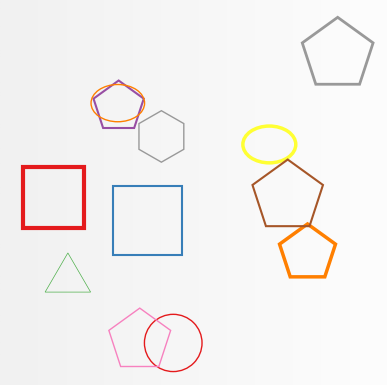[{"shape": "square", "thickness": 3, "radius": 0.39, "center": [0.138, 0.488]}, {"shape": "circle", "thickness": 1, "radius": 0.37, "center": [0.447, 0.109]}, {"shape": "square", "thickness": 1.5, "radius": 0.45, "center": [0.381, 0.426]}, {"shape": "triangle", "thickness": 0.5, "radius": 0.34, "center": [0.175, 0.275]}, {"shape": "pentagon", "thickness": 1.5, "radius": 0.34, "center": [0.306, 0.723]}, {"shape": "pentagon", "thickness": 2.5, "radius": 0.38, "center": [0.794, 0.342]}, {"shape": "oval", "thickness": 1, "radius": 0.35, "center": [0.304, 0.732]}, {"shape": "oval", "thickness": 2.5, "radius": 0.34, "center": [0.695, 0.625]}, {"shape": "pentagon", "thickness": 1.5, "radius": 0.48, "center": [0.743, 0.49]}, {"shape": "pentagon", "thickness": 1, "radius": 0.42, "center": [0.361, 0.116]}, {"shape": "hexagon", "thickness": 1, "radius": 0.33, "center": [0.416, 0.646]}, {"shape": "pentagon", "thickness": 2, "radius": 0.48, "center": [0.871, 0.859]}]